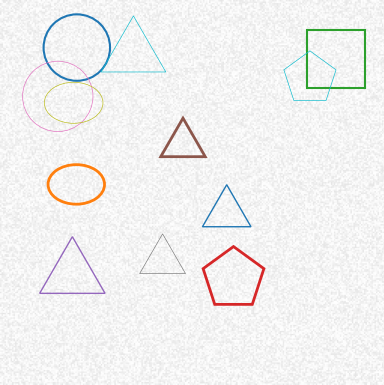[{"shape": "triangle", "thickness": 1, "radius": 0.36, "center": [0.589, 0.447]}, {"shape": "circle", "thickness": 1.5, "radius": 0.43, "center": [0.2, 0.876]}, {"shape": "oval", "thickness": 2, "radius": 0.37, "center": [0.198, 0.521]}, {"shape": "square", "thickness": 1.5, "radius": 0.38, "center": [0.873, 0.846]}, {"shape": "pentagon", "thickness": 2, "radius": 0.41, "center": [0.607, 0.277]}, {"shape": "triangle", "thickness": 1, "radius": 0.49, "center": [0.188, 0.287]}, {"shape": "triangle", "thickness": 2, "radius": 0.33, "center": [0.475, 0.626]}, {"shape": "circle", "thickness": 0.5, "radius": 0.46, "center": [0.15, 0.75]}, {"shape": "triangle", "thickness": 0.5, "radius": 0.34, "center": [0.422, 0.324]}, {"shape": "oval", "thickness": 0.5, "radius": 0.38, "center": [0.191, 0.733]}, {"shape": "triangle", "thickness": 0.5, "radius": 0.49, "center": [0.347, 0.862]}, {"shape": "pentagon", "thickness": 0.5, "radius": 0.36, "center": [0.805, 0.797]}]